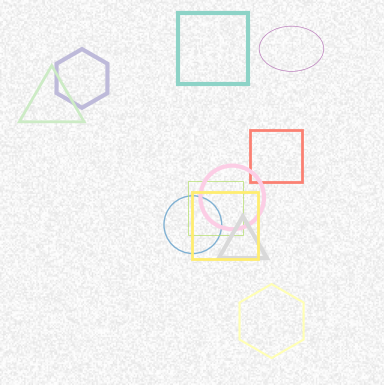[{"shape": "square", "thickness": 3, "radius": 0.46, "center": [0.553, 0.875]}, {"shape": "hexagon", "thickness": 1.5, "radius": 0.48, "center": [0.705, 0.166]}, {"shape": "hexagon", "thickness": 3, "radius": 0.38, "center": [0.213, 0.796]}, {"shape": "square", "thickness": 2, "radius": 0.34, "center": [0.716, 0.596]}, {"shape": "circle", "thickness": 1, "radius": 0.37, "center": [0.501, 0.416]}, {"shape": "square", "thickness": 0.5, "radius": 0.35, "center": [0.559, 0.46]}, {"shape": "circle", "thickness": 3, "radius": 0.41, "center": [0.603, 0.487]}, {"shape": "triangle", "thickness": 3, "radius": 0.36, "center": [0.631, 0.366]}, {"shape": "oval", "thickness": 0.5, "radius": 0.42, "center": [0.757, 0.873]}, {"shape": "triangle", "thickness": 2, "radius": 0.49, "center": [0.134, 0.732]}, {"shape": "square", "thickness": 2, "radius": 0.43, "center": [0.585, 0.414]}]